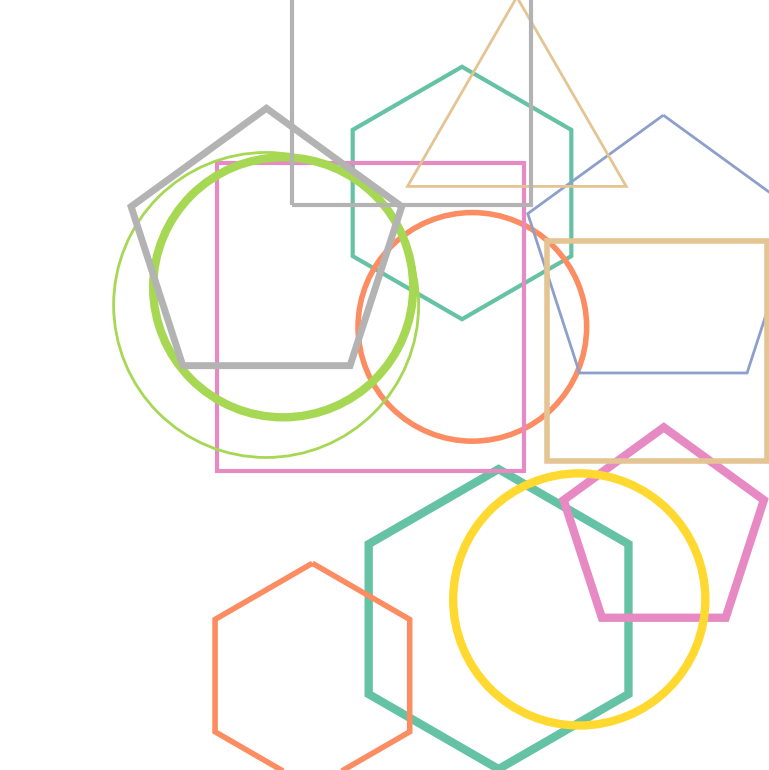[{"shape": "hexagon", "thickness": 1.5, "radius": 0.82, "center": [0.6, 0.749]}, {"shape": "hexagon", "thickness": 3, "radius": 0.97, "center": [0.647, 0.196]}, {"shape": "hexagon", "thickness": 2, "radius": 0.73, "center": [0.406, 0.123]}, {"shape": "circle", "thickness": 2, "radius": 0.74, "center": [0.613, 0.576]}, {"shape": "pentagon", "thickness": 1, "radius": 0.93, "center": [0.861, 0.665]}, {"shape": "square", "thickness": 1.5, "radius": 1.0, "center": [0.481, 0.588]}, {"shape": "pentagon", "thickness": 3, "radius": 0.68, "center": [0.862, 0.308]}, {"shape": "circle", "thickness": 1, "radius": 0.99, "center": [0.346, 0.604]}, {"shape": "circle", "thickness": 3, "radius": 0.84, "center": [0.368, 0.627]}, {"shape": "circle", "thickness": 3, "radius": 0.82, "center": [0.752, 0.222]}, {"shape": "triangle", "thickness": 1, "radius": 0.82, "center": [0.671, 0.84]}, {"shape": "square", "thickness": 2, "radius": 0.71, "center": [0.854, 0.544]}, {"shape": "square", "thickness": 1.5, "radius": 0.78, "center": [0.535, 0.889]}, {"shape": "pentagon", "thickness": 2.5, "radius": 0.92, "center": [0.346, 0.675]}]